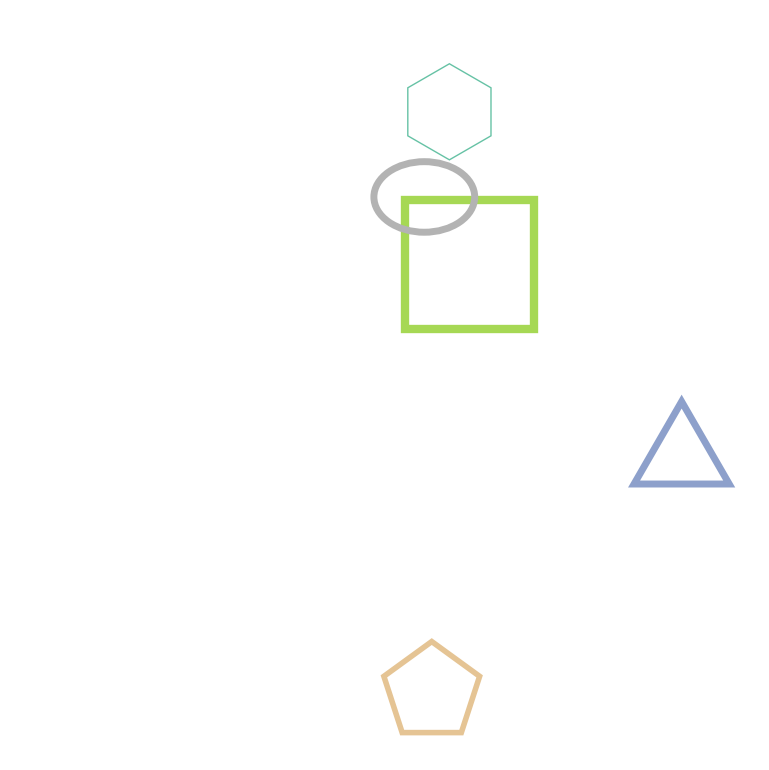[{"shape": "hexagon", "thickness": 0.5, "radius": 0.31, "center": [0.584, 0.855]}, {"shape": "triangle", "thickness": 2.5, "radius": 0.36, "center": [0.885, 0.407]}, {"shape": "square", "thickness": 3, "radius": 0.42, "center": [0.61, 0.656]}, {"shape": "pentagon", "thickness": 2, "radius": 0.33, "center": [0.561, 0.101]}, {"shape": "oval", "thickness": 2.5, "radius": 0.33, "center": [0.551, 0.744]}]